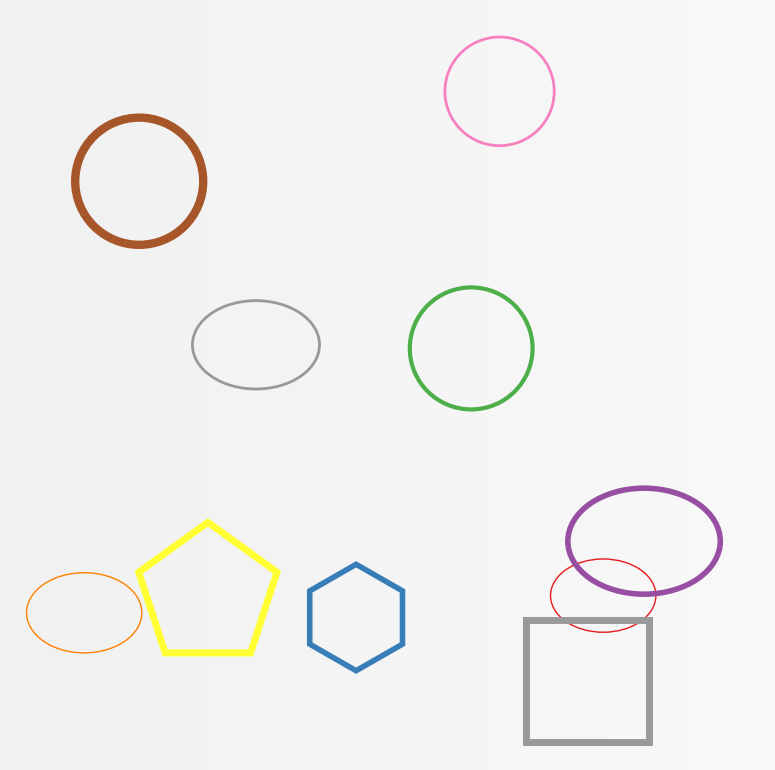[{"shape": "oval", "thickness": 0.5, "radius": 0.34, "center": [0.778, 0.226]}, {"shape": "hexagon", "thickness": 2, "radius": 0.35, "center": [0.459, 0.198]}, {"shape": "circle", "thickness": 1.5, "radius": 0.4, "center": [0.608, 0.548]}, {"shape": "oval", "thickness": 2, "radius": 0.49, "center": [0.831, 0.297]}, {"shape": "oval", "thickness": 0.5, "radius": 0.37, "center": [0.109, 0.204]}, {"shape": "pentagon", "thickness": 2.5, "radius": 0.47, "center": [0.268, 0.228]}, {"shape": "circle", "thickness": 3, "radius": 0.41, "center": [0.18, 0.765]}, {"shape": "circle", "thickness": 1, "radius": 0.35, "center": [0.645, 0.881]}, {"shape": "oval", "thickness": 1, "radius": 0.41, "center": [0.33, 0.552]}, {"shape": "square", "thickness": 2.5, "radius": 0.4, "center": [0.758, 0.115]}]